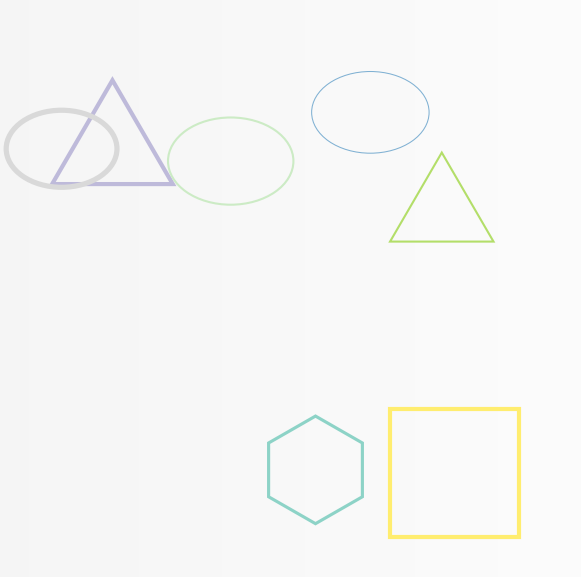[{"shape": "hexagon", "thickness": 1.5, "radius": 0.47, "center": [0.543, 0.185]}, {"shape": "triangle", "thickness": 2, "radius": 0.6, "center": [0.193, 0.74]}, {"shape": "oval", "thickness": 0.5, "radius": 0.51, "center": [0.637, 0.805]}, {"shape": "triangle", "thickness": 1, "radius": 0.51, "center": [0.76, 0.632]}, {"shape": "oval", "thickness": 2.5, "radius": 0.48, "center": [0.106, 0.742]}, {"shape": "oval", "thickness": 1, "radius": 0.54, "center": [0.397, 0.72]}, {"shape": "square", "thickness": 2, "radius": 0.56, "center": [0.782, 0.181]}]